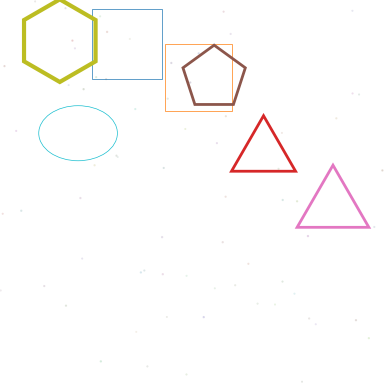[{"shape": "square", "thickness": 0.5, "radius": 0.46, "center": [0.33, 0.885]}, {"shape": "square", "thickness": 0.5, "radius": 0.43, "center": [0.516, 0.799]}, {"shape": "triangle", "thickness": 2, "radius": 0.48, "center": [0.685, 0.603]}, {"shape": "pentagon", "thickness": 2, "radius": 0.43, "center": [0.556, 0.798]}, {"shape": "triangle", "thickness": 2, "radius": 0.54, "center": [0.865, 0.463]}, {"shape": "hexagon", "thickness": 3, "radius": 0.54, "center": [0.155, 0.894]}, {"shape": "oval", "thickness": 0.5, "radius": 0.51, "center": [0.203, 0.654]}]